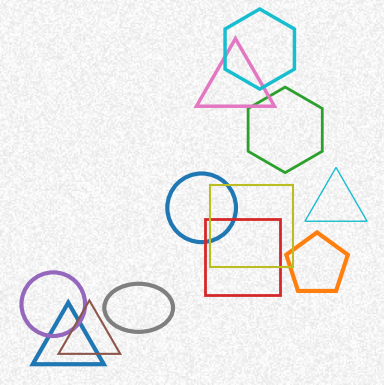[{"shape": "triangle", "thickness": 3, "radius": 0.53, "center": [0.177, 0.107]}, {"shape": "circle", "thickness": 3, "radius": 0.45, "center": [0.524, 0.46]}, {"shape": "pentagon", "thickness": 3, "radius": 0.42, "center": [0.824, 0.312]}, {"shape": "hexagon", "thickness": 2, "radius": 0.56, "center": [0.741, 0.663]}, {"shape": "square", "thickness": 2, "radius": 0.49, "center": [0.63, 0.332]}, {"shape": "circle", "thickness": 3, "radius": 0.41, "center": [0.138, 0.21]}, {"shape": "triangle", "thickness": 1.5, "radius": 0.46, "center": [0.232, 0.127]}, {"shape": "triangle", "thickness": 2.5, "radius": 0.59, "center": [0.612, 0.783]}, {"shape": "oval", "thickness": 3, "radius": 0.45, "center": [0.36, 0.2]}, {"shape": "square", "thickness": 1.5, "radius": 0.53, "center": [0.653, 0.413]}, {"shape": "triangle", "thickness": 1, "radius": 0.47, "center": [0.873, 0.472]}, {"shape": "hexagon", "thickness": 2.5, "radius": 0.52, "center": [0.675, 0.873]}]